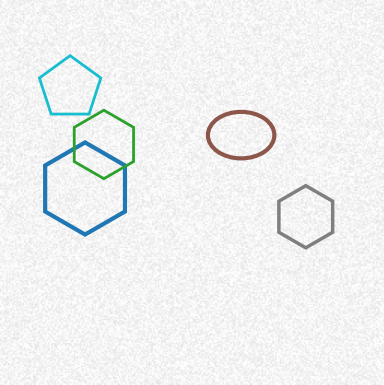[{"shape": "hexagon", "thickness": 3, "radius": 0.6, "center": [0.221, 0.51]}, {"shape": "hexagon", "thickness": 2, "radius": 0.44, "center": [0.27, 0.625]}, {"shape": "oval", "thickness": 3, "radius": 0.43, "center": [0.626, 0.649]}, {"shape": "hexagon", "thickness": 2.5, "radius": 0.4, "center": [0.794, 0.437]}, {"shape": "pentagon", "thickness": 2, "radius": 0.42, "center": [0.182, 0.772]}]